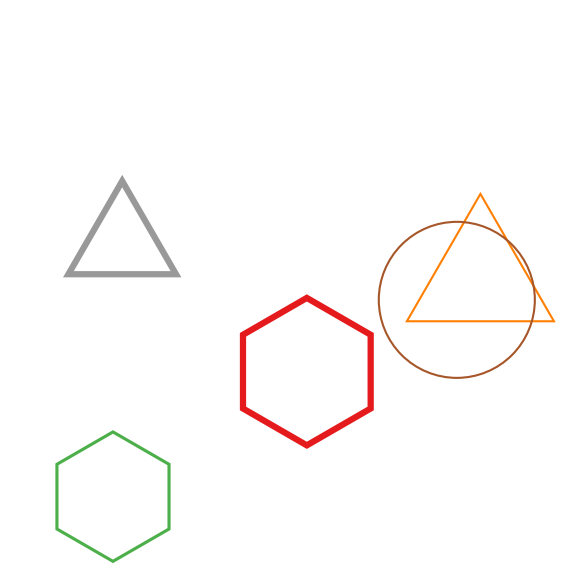[{"shape": "hexagon", "thickness": 3, "radius": 0.64, "center": [0.531, 0.356]}, {"shape": "hexagon", "thickness": 1.5, "radius": 0.56, "center": [0.196, 0.139]}, {"shape": "triangle", "thickness": 1, "radius": 0.74, "center": [0.832, 0.516]}, {"shape": "circle", "thickness": 1, "radius": 0.68, "center": [0.791, 0.48]}, {"shape": "triangle", "thickness": 3, "radius": 0.54, "center": [0.212, 0.578]}]